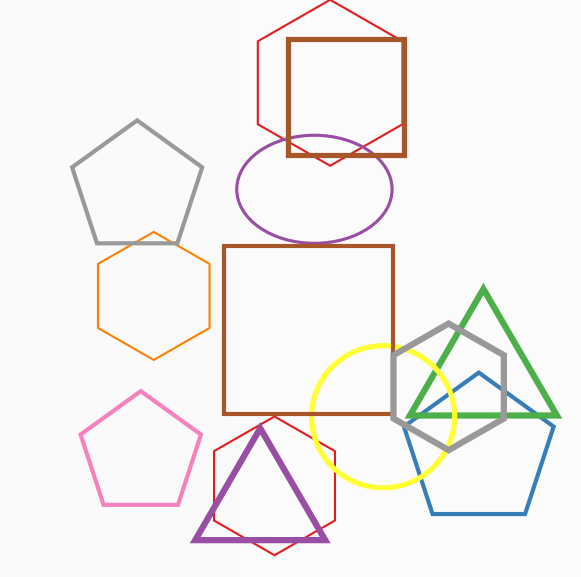[{"shape": "hexagon", "thickness": 1, "radius": 0.6, "center": [0.472, 0.158]}, {"shape": "hexagon", "thickness": 1, "radius": 0.72, "center": [0.568, 0.856]}, {"shape": "pentagon", "thickness": 2, "radius": 0.68, "center": [0.824, 0.219]}, {"shape": "triangle", "thickness": 3, "radius": 0.73, "center": [0.832, 0.353]}, {"shape": "triangle", "thickness": 3, "radius": 0.65, "center": [0.448, 0.128]}, {"shape": "oval", "thickness": 1.5, "radius": 0.67, "center": [0.541, 0.671]}, {"shape": "hexagon", "thickness": 1, "radius": 0.55, "center": [0.265, 0.487]}, {"shape": "circle", "thickness": 2.5, "radius": 0.62, "center": [0.659, 0.278]}, {"shape": "square", "thickness": 2.5, "radius": 0.5, "center": [0.595, 0.831]}, {"shape": "square", "thickness": 2, "radius": 0.73, "center": [0.53, 0.427]}, {"shape": "pentagon", "thickness": 2, "radius": 0.54, "center": [0.242, 0.213]}, {"shape": "hexagon", "thickness": 3, "radius": 0.55, "center": [0.772, 0.329]}, {"shape": "pentagon", "thickness": 2, "radius": 0.59, "center": [0.236, 0.673]}]